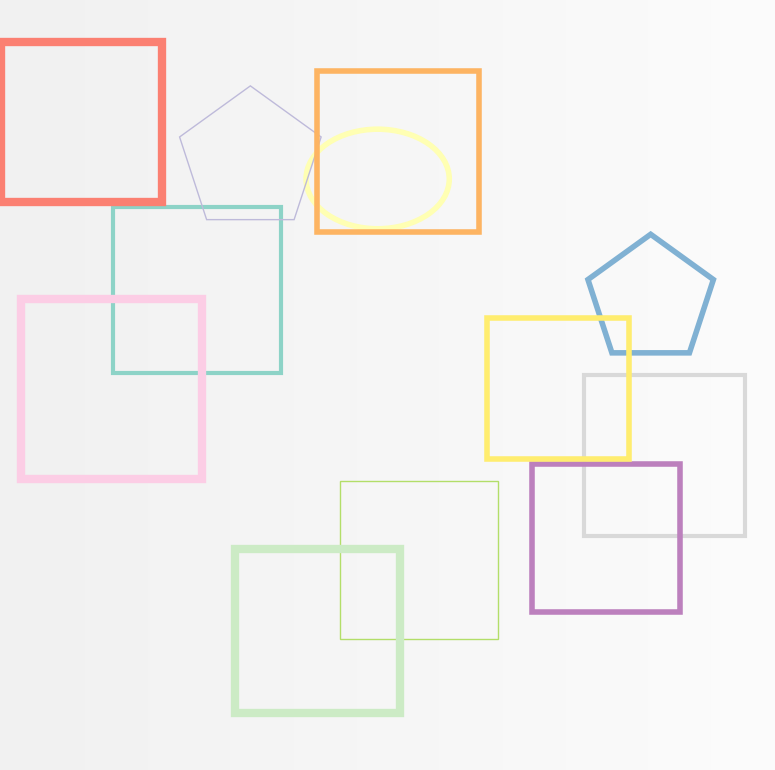[{"shape": "square", "thickness": 1.5, "radius": 0.54, "center": [0.255, 0.623]}, {"shape": "oval", "thickness": 2, "radius": 0.46, "center": [0.487, 0.768]}, {"shape": "pentagon", "thickness": 0.5, "radius": 0.48, "center": [0.323, 0.792]}, {"shape": "square", "thickness": 3, "radius": 0.52, "center": [0.105, 0.842]}, {"shape": "pentagon", "thickness": 2, "radius": 0.43, "center": [0.84, 0.611]}, {"shape": "square", "thickness": 2, "radius": 0.52, "center": [0.514, 0.803]}, {"shape": "square", "thickness": 0.5, "radius": 0.51, "center": [0.541, 0.273]}, {"shape": "square", "thickness": 3, "radius": 0.59, "center": [0.144, 0.495]}, {"shape": "square", "thickness": 1.5, "radius": 0.52, "center": [0.857, 0.408]}, {"shape": "square", "thickness": 2, "radius": 0.48, "center": [0.782, 0.301]}, {"shape": "square", "thickness": 3, "radius": 0.53, "center": [0.41, 0.181]}, {"shape": "square", "thickness": 2, "radius": 0.46, "center": [0.72, 0.495]}]